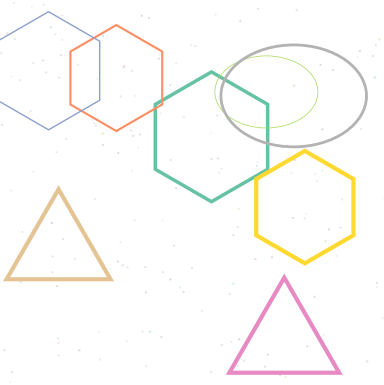[{"shape": "hexagon", "thickness": 2.5, "radius": 0.84, "center": [0.549, 0.645]}, {"shape": "hexagon", "thickness": 1.5, "radius": 0.69, "center": [0.302, 0.797]}, {"shape": "hexagon", "thickness": 1, "radius": 0.77, "center": [0.126, 0.816]}, {"shape": "triangle", "thickness": 3, "radius": 0.82, "center": [0.738, 0.114]}, {"shape": "oval", "thickness": 0.5, "radius": 0.67, "center": [0.692, 0.761]}, {"shape": "hexagon", "thickness": 3, "radius": 0.73, "center": [0.792, 0.462]}, {"shape": "triangle", "thickness": 3, "radius": 0.78, "center": [0.152, 0.353]}, {"shape": "oval", "thickness": 2, "radius": 0.95, "center": [0.763, 0.751]}]